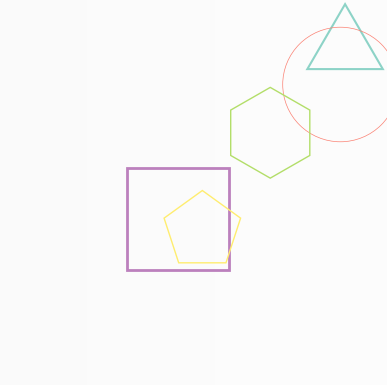[{"shape": "triangle", "thickness": 1.5, "radius": 0.56, "center": [0.891, 0.877]}, {"shape": "circle", "thickness": 0.5, "radius": 0.74, "center": [0.878, 0.781]}, {"shape": "hexagon", "thickness": 1, "radius": 0.59, "center": [0.697, 0.655]}, {"shape": "square", "thickness": 2, "radius": 0.66, "center": [0.459, 0.431]}, {"shape": "pentagon", "thickness": 1, "radius": 0.52, "center": [0.522, 0.401]}]